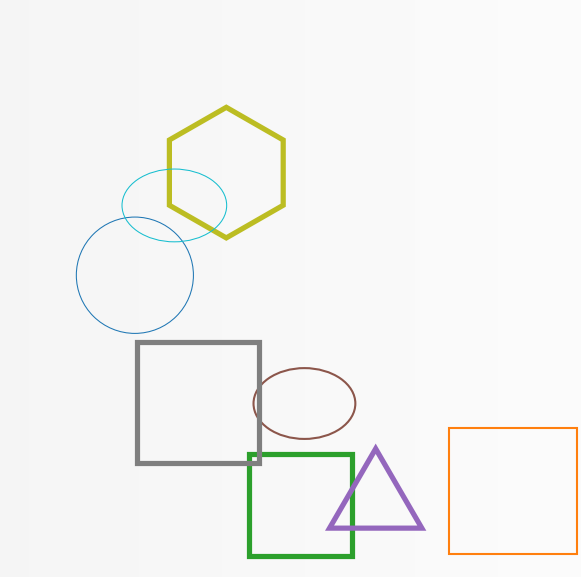[{"shape": "circle", "thickness": 0.5, "radius": 0.5, "center": [0.232, 0.523]}, {"shape": "square", "thickness": 1, "radius": 0.55, "center": [0.883, 0.149]}, {"shape": "square", "thickness": 2.5, "radius": 0.44, "center": [0.516, 0.125]}, {"shape": "triangle", "thickness": 2.5, "radius": 0.46, "center": [0.646, 0.13]}, {"shape": "oval", "thickness": 1, "radius": 0.44, "center": [0.524, 0.3]}, {"shape": "square", "thickness": 2.5, "radius": 0.52, "center": [0.34, 0.302]}, {"shape": "hexagon", "thickness": 2.5, "radius": 0.57, "center": [0.389, 0.7]}, {"shape": "oval", "thickness": 0.5, "radius": 0.45, "center": [0.3, 0.643]}]